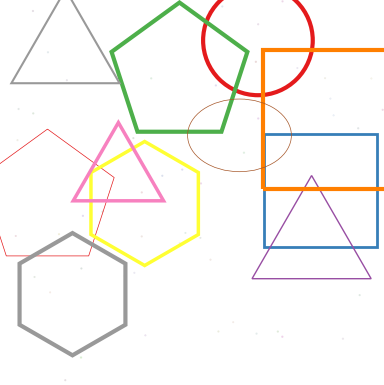[{"shape": "pentagon", "thickness": 0.5, "radius": 0.91, "center": [0.123, 0.483]}, {"shape": "circle", "thickness": 3, "radius": 0.71, "center": [0.67, 0.895]}, {"shape": "square", "thickness": 2, "radius": 0.73, "center": [0.832, 0.504]}, {"shape": "pentagon", "thickness": 3, "radius": 0.93, "center": [0.466, 0.808]}, {"shape": "triangle", "thickness": 1, "radius": 0.89, "center": [0.809, 0.365]}, {"shape": "square", "thickness": 3, "radius": 0.9, "center": [0.863, 0.69]}, {"shape": "hexagon", "thickness": 2.5, "radius": 0.81, "center": [0.376, 0.471]}, {"shape": "oval", "thickness": 0.5, "radius": 0.67, "center": [0.622, 0.648]}, {"shape": "triangle", "thickness": 2.5, "radius": 0.68, "center": [0.307, 0.546]}, {"shape": "hexagon", "thickness": 3, "radius": 0.79, "center": [0.188, 0.236]}, {"shape": "triangle", "thickness": 1.5, "radius": 0.81, "center": [0.17, 0.865]}]